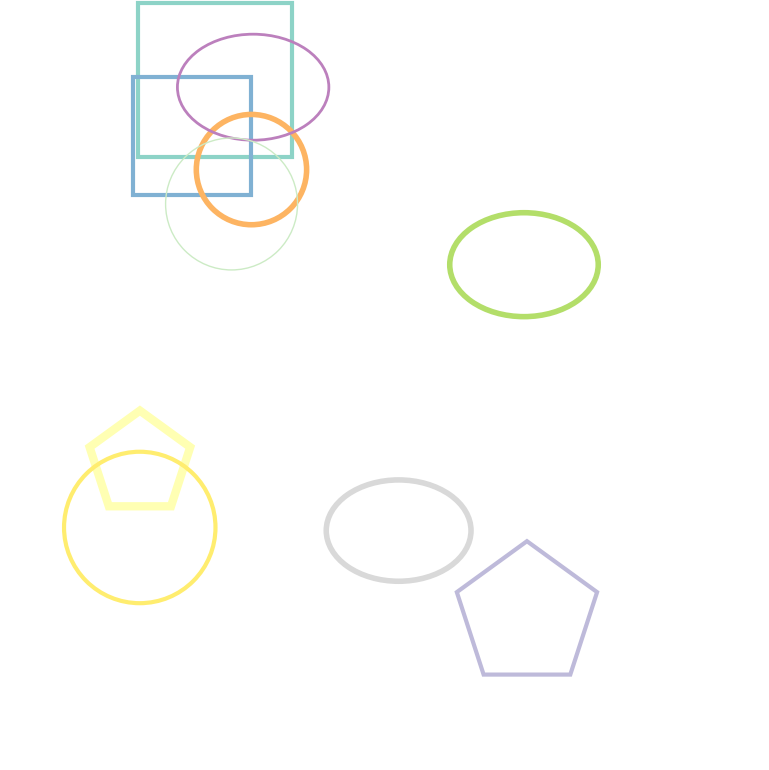[{"shape": "square", "thickness": 1.5, "radius": 0.5, "center": [0.279, 0.896]}, {"shape": "pentagon", "thickness": 3, "radius": 0.34, "center": [0.182, 0.398]}, {"shape": "pentagon", "thickness": 1.5, "radius": 0.48, "center": [0.684, 0.201]}, {"shape": "square", "thickness": 1.5, "radius": 0.38, "center": [0.25, 0.823]}, {"shape": "circle", "thickness": 2, "radius": 0.36, "center": [0.327, 0.78]}, {"shape": "oval", "thickness": 2, "radius": 0.48, "center": [0.681, 0.656]}, {"shape": "oval", "thickness": 2, "radius": 0.47, "center": [0.518, 0.311]}, {"shape": "oval", "thickness": 1, "radius": 0.49, "center": [0.329, 0.887]}, {"shape": "circle", "thickness": 0.5, "radius": 0.43, "center": [0.301, 0.735]}, {"shape": "circle", "thickness": 1.5, "radius": 0.49, "center": [0.182, 0.315]}]